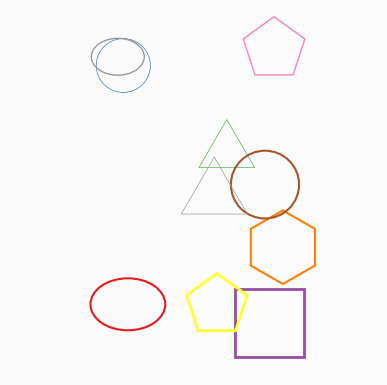[{"shape": "oval", "thickness": 1.5, "radius": 0.48, "center": [0.33, 0.21]}, {"shape": "circle", "thickness": 0.5, "radius": 0.35, "center": [0.318, 0.83]}, {"shape": "triangle", "thickness": 0.5, "radius": 0.42, "center": [0.585, 0.606]}, {"shape": "square", "thickness": 2, "radius": 0.44, "center": [0.696, 0.162]}, {"shape": "hexagon", "thickness": 1.5, "radius": 0.48, "center": [0.73, 0.358]}, {"shape": "pentagon", "thickness": 2, "radius": 0.41, "center": [0.56, 0.208]}, {"shape": "circle", "thickness": 1.5, "radius": 0.44, "center": [0.684, 0.521]}, {"shape": "pentagon", "thickness": 1, "radius": 0.42, "center": [0.707, 0.873]}, {"shape": "triangle", "thickness": 0.5, "radius": 0.49, "center": [0.553, 0.493]}, {"shape": "oval", "thickness": 1, "radius": 0.34, "center": [0.304, 0.853]}]